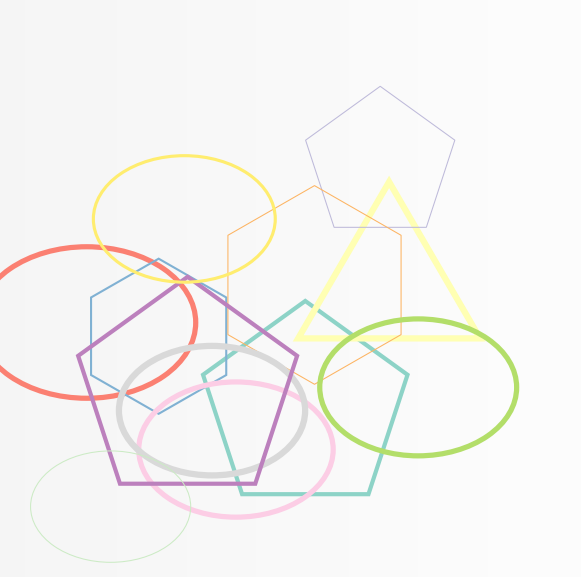[{"shape": "pentagon", "thickness": 2, "radius": 0.92, "center": [0.525, 0.293]}, {"shape": "triangle", "thickness": 3, "radius": 0.9, "center": [0.669, 0.503]}, {"shape": "pentagon", "thickness": 0.5, "radius": 0.67, "center": [0.654, 0.715]}, {"shape": "oval", "thickness": 2.5, "radius": 0.94, "center": [0.149, 0.441]}, {"shape": "hexagon", "thickness": 1, "radius": 0.67, "center": [0.273, 0.417]}, {"shape": "hexagon", "thickness": 0.5, "radius": 0.86, "center": [0.541, 0.506]}, {"shape": "oval", "thickness": 2.5, "radius": 0.85, "center": [0.719, 0.328]}, {"shape": "oval", "thickness": 2.5, "radius": 0.84, "center": [0.406, 0.221]}, {"shape": "oval", "thickness": 3, "radius": 0.8, "center": [0.365, 0.288]}, {"shape": "pentagon", "thickness": 2, "radius": 0.99, "center": [0.323, 0.322]}, {"shape": "oval", "thickness": 0.5, "radius": 0.69, "center": [0.19, 0.122]}, {"shape": "oval", "thickness": 1.5, "radius": 0.78, "center": [0.317, 0.62]}]